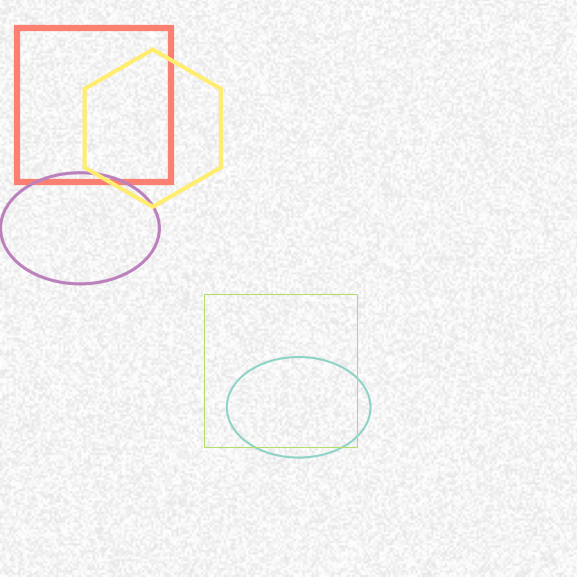[{"shape": "oval", "thickness": 1, "radius": 0.62, "center": [0.517, 0.294]}, {"shape": "square", "thickness": 3, "radius": 0.67, "center": [0.163, 0.817]}, {"shape": "square", "thickness": 0.5, "radius": 0.66, "center": [0.485, 0.357]}, {"shape": "oval", "thickness": 1.5, "radius": 0.69, "center": [0.138, 0.604]}, {"shape": "hexagon", "thickness": 2, "radius": 0.68, "center": [0.264, 0.777]}]